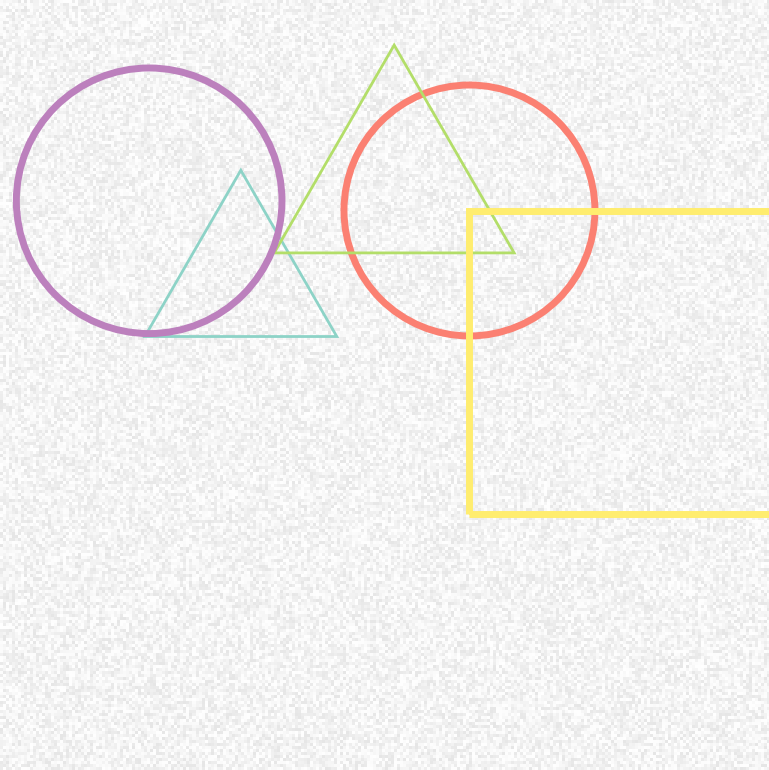[{"shape": "triangle", "thickness": 1, "radius": 0.72, "center": [0.313, 0.635]}, {"shape": "circle", "thickness": 2.5, "radius": 0.81, "center": [0.61, 0.727]}, {"shape": "triangle", "thickness": 1, "radius": 0.9, "center": [0.512, 0.762]}, {"shape": "circle", "thickness": 2.5, "radius": 0.86, "center": [0.194, 0.739]}, {"shape": "square", "thickness": 2.5, "radius": 0.98, "center": [0.806, 0.529]}]